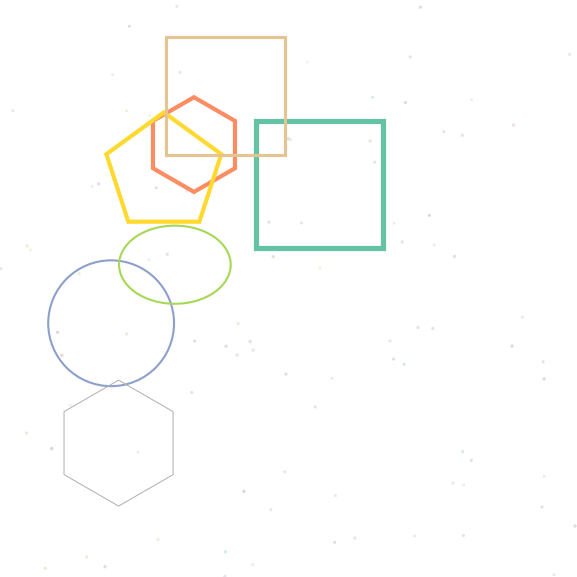[{"shape": "square", "thickness": 2.5, "radius": 0.55, "center": [0.553, 0.679]}, {"shape": "hexagon", "thickness": 2, "radius": 0.41, "center": [0.336, 0.749]}, {"shape": "circle", "thickness": 1, "radius": 0.54, "center": [0.192, 0.439]}, {"shape": "oval", "thickness": 1, "radius": 0.48, "center": [0.303, 0.541]}, {"shape": "pentagon", "thickness": 2, "radius": 0.52, "center": [0.284, 0.7]}, {"shape": "square", "thickness": 1.5, "radius": 0.51, "center": [0.39, 0.833]}, {"shape": "hexagon", "thickness": 0.5, "radius": 0.55, "center": [0.205, 0.232]}]